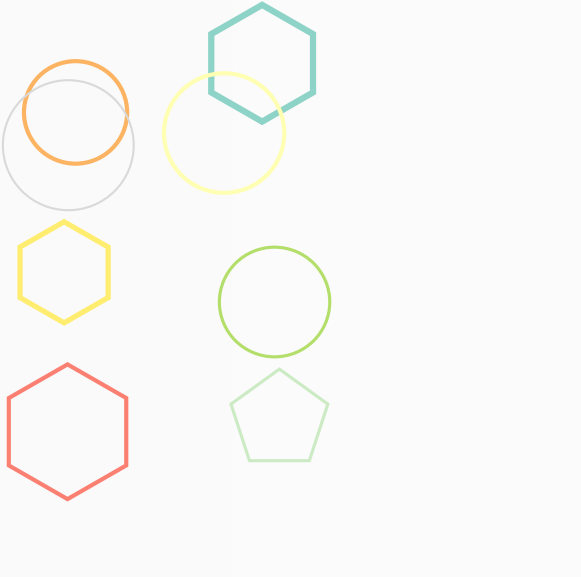[{"shape": "hexagon", "thickness": 3, "radius": 0.51, "center": [0.451, 0.89]}, {"shape": "circle", "thickness": 2, "radius": 0.52, "center": [0.386, 0.769]}, {"shape": "hexagon", "thickness": 2, "radius": 0.58, "center": [0.116, 0.252]}, {"shape": "circle", "thickness": 2, "radius": 0.44, "center": [0.13, 0.804]}, {"shape": "circle", "thickness": 1.5, "radius": 0.47, "center": [0.472, 0.476]}, {"shape": "circle", "thickness": 1, "radius": 0.56, "center": [0.117, 0.748]}, {"shape": "pentagon", "thickness": 1.5, "radius": 0.44, "center": [0.481, 0.272]}, {"shape": "hexagon", "thickness": 2.5, "radius": 0.44, "center": [0.11, 0.528]}]